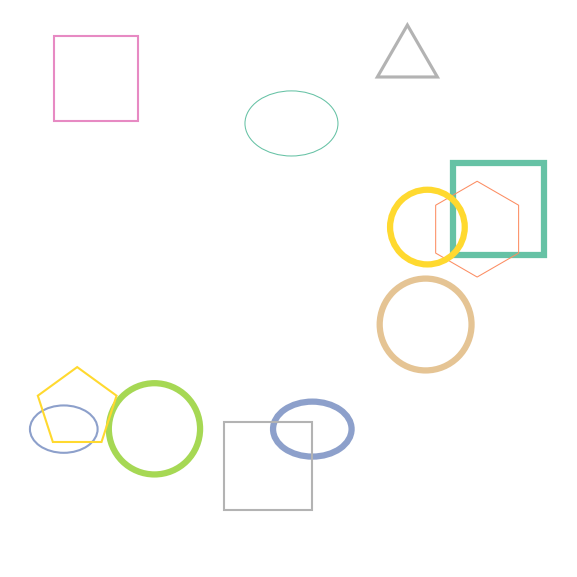[{"shape": "oval", "thickness": 0.5, "radius": 0.4, "center": [0.505, 0.785]}, {"shape": "square", "thickness": 3, "radius": 0.4, "center": [0.863, 0.637]}, {"shape": "hexagon", "thickness": 0.5, "radius": 0.41, "center": [0.826, 0.602]}, {"shape": "oval", "thickness": 1, "radius": 0.29, "center": [0.11, 0.256]}, {"shape": "oval", "thickness": 3, "radius": 0.34, "center": [0.541, 0.256]}, {"shape": "square", "thickness": 1, "radius": 0.37, "center": [0.166, 0.863]}, {"shape": "circle", "thickness": 3, "radius": 0.4, "center": [0.267, 0.257]}, {"shape": "pentagon", "thickness": 1, "radius": 0.36, "center": [0.134, 0.292]}, {"shape": "circle", "thickness": 3, "radius": 0.32, "center": [0.74, 0.606]}, {"shape": "circle", "thickness": 3, "radius": 0.4, "center": [0.737, 0.437]}, {"shape": "triangle", "thickness": 1.5, "radius": 0.3, "center": [0.705, 0.896]}, {"shape": "square", "thickness": 1, "radius": 0.38, "center": [0.464, 0.193]}]